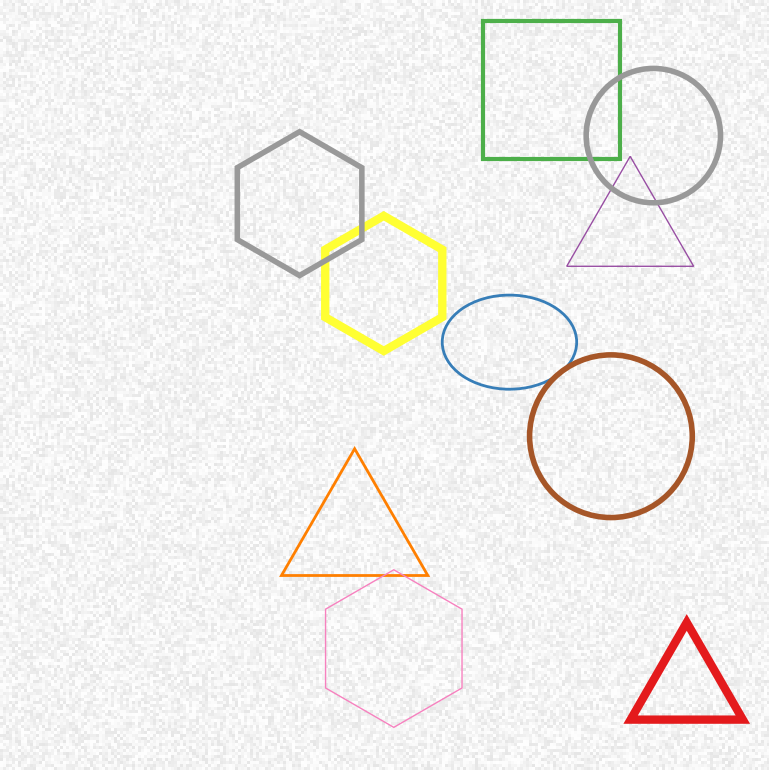[{"shape": "triangle", "thickness": 3, "radius": 0.42, "center": [0.892, 0.108]}, {"shape": "oval", "thickness": 1, "radius": 0.44, "center": [0.662, 0.556]}, {"shape": "square", "thickness": 1.5, "radius": 0.45, "center": [0.717, 0.883]}, {"shape": "triangle", "thickness": 0.5, "radius": 0.48, "center": [0.818, 0.702]}, {"shape": "triangle", "thickness": 1, "radius": 0.55, "center": [0.461, 0.307]}, {"shape": "hexagon", "thickness": 3, "radius": 0.44, "center": [0.498, 0.632]}, {"shape": "circle", "thickness": 2, "radius": 0.53, "center": [0.793, 0.433]}, {"shape": "hexagon", "thickness": 0.5, "radius": 0.51, "center": [0.511, 0.158]}, {"shape": "circle", "thickness": 2, "radius": 0.44, "center": [0.848, 0.824]}, {"shape": "hexagon", "thickness": 2, "radius": 0.47, "center": [0.389, 0.736]}]